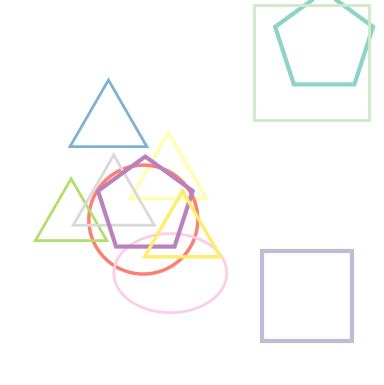[{"shape": "pentagon", "thickness": 3, "radius": 0.67, "center": [0.842, 0.889]}, {"shape": "triangle", "thickness": 2.5, "radius": 0.57, "center": [0.438, 0.541]}, {"shape": "square", "thickness": 3, "radius": 0.59, "center": [0.798, 0.231]}, {"shape": "circle", "thickness": 2.5, "radius": 0.71, "center": [0.372, 0.43]}, {"shape": "triangle", "thickness": 2, "radius": 0.58, "center": [0.282, 0.677]}, {"shape": "triangle", "thickness": 2, "radius": 0.54, "center": [0.185, 0.429]}, {"shape": "oval", "thickness": 2, "radius": 0.73, "center": [0.442, 0.29]}, {"shape": "triangle", "thickness": 2, "radius": 0.61, "center": [0.295, 0.476]}, {"shape": "pentagon", "thickness": 3, "radius": 0.65, "center": [0.377, 0.464]}, {"shape": "square", "thickness": 2, "radius": 0.74, "center": [0.809, 0.837]}, {"shape": "triangle", "thickness": 2.5, "radius": 0.57, "center": [0.474, 0.39]}]